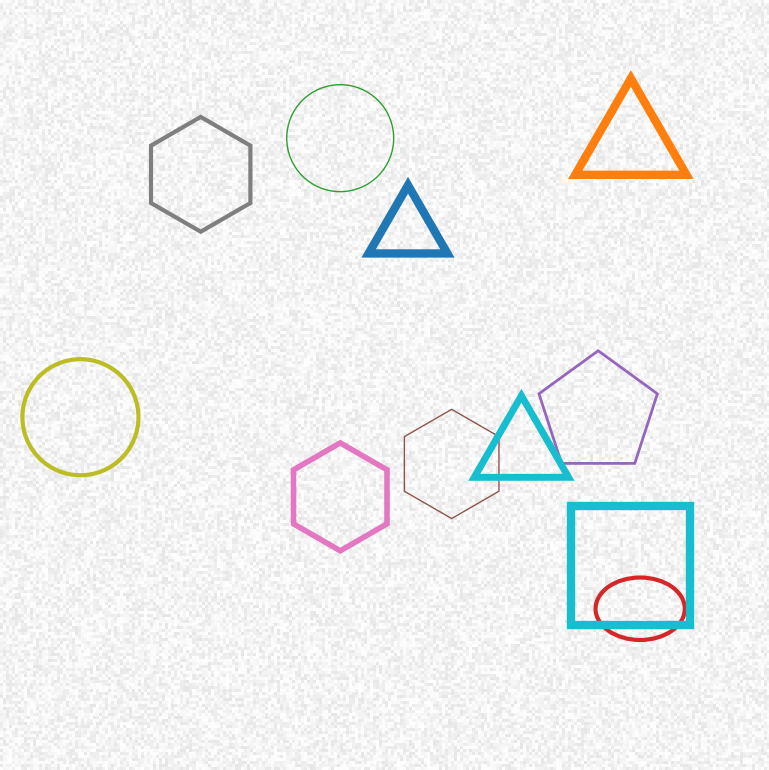[{"shape": "triangle", "thickness": 3, "radius": 0.3, "center": [0.53, 0.7]}, {"shape": "triangle", "thickness": 3, "radius": 0.42, "center": [0.819, 0.815]}, {"shape": "circle", "thickness": 0.5, "radius": 0.35, "center": [0.442, 0.821]}, {"shape": "oval", "thickness": 1.5, "radius": 0.29, "center": [0.831, 0.209]}, {"shape": "pentagon", "thickness": 1, "radius": 0.4, "center": [0.777, 0.464]}, {"shape": "hexagon", "thickness": 0.5, "radius": 0.35, "center": [0.587, 0.397]}, {"shape": "hexagon", "thickness": 2, "radius": 0.35, "center": [0.442, 0.355]}, {"shape": "hexagon", "thickness": 1.5, "radius": 0.37, "center": [0.261, 0.774]}, {"shape": "circle", "thickness": 1.5, "radius": 0.38, "center": [0.104, 0.458]}, {"shape": "square", "thickness": 3, "radius": 0.39, "center": [0.818, 0.265]}, {"shape": "triangle", "thickness": 2.5, "radius": 0.35, "center": [0.677, 0.415]}]